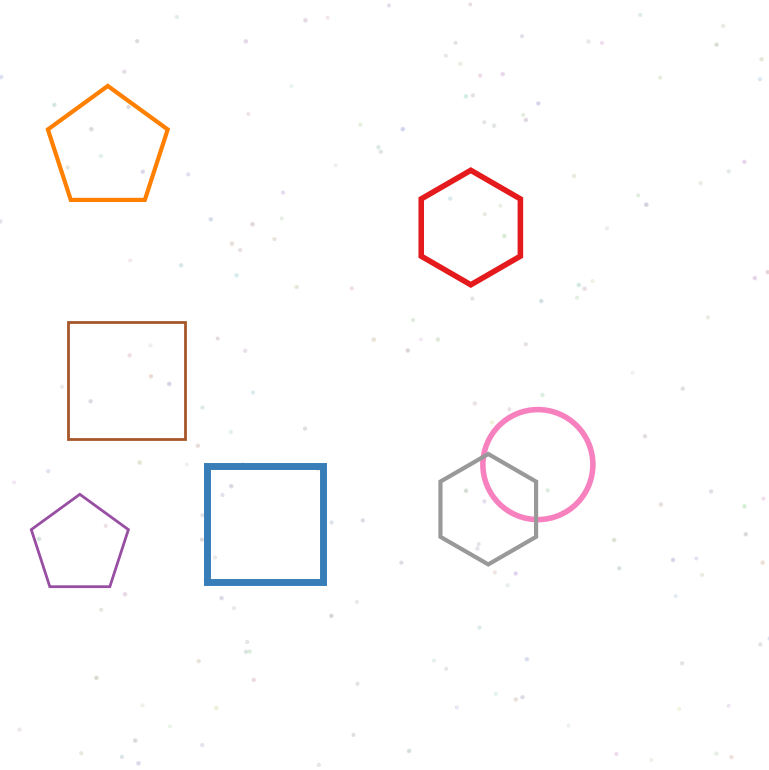[{"shape": "hexagon", "thickness": 2, "radius": 0.37, "center": [0.611, 0.704]}, {"shape": "square", "thickness": 2.5, "radius": 0.38, "center": [0.344, 0.32]}, {"shape": "pentagon", "thickness": 1, "radius": 0.33, "center": [0.104, 0.292]}, {"shape": "pentagon", "thickness": 1.5, "radius": 0.41, "center": [0.14, 0.807]}, {"shape": "square", "thickness": 1, "radius": 0.38, "center": [0.164, 0.506]}, {"shape": "circle", "thickness": 2, "radius": 0.36, "center": [0.699, 0.397]}, {"shape": "hexagon", "thickness": 1.5, "radius": 0.36, "center": [0.634, 0.339]}]